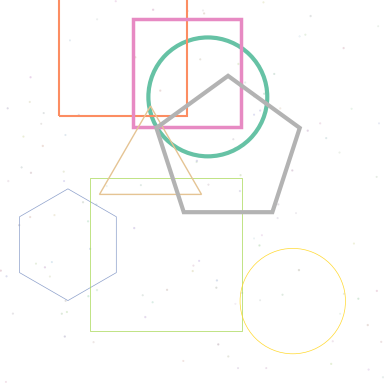[{"shape": "circle", "thickness": 3, "radius": 0.77, "center": [0.54, 0.748]}, {"shape": "square", "thickness": 1.5, "radius": 0.83, "center": [0.319, 0.866]}, {"shape": "hexagon", "thickness": 0.5, "radius": 0.73, "center": [0.176, 0.364]}, {"shape": "square", "thickness": 2.5, "radius": 0.7, "center": [0.486, 0.811]}, {"shape": "square", "thickness": 0.5, "radius": 0.99, "center": [0.431, 0.339]}, {"shape": "circle", "thickness": 0.5, "radius": 0.68, "center": [0.76, 0.218]}, {"shape": "triangle", "thickness": 1, "radius": 0.76, "center": [0.391, 0.572]}, {"shape": "pentagon", "thickness": 3, "radius": 0.98, "center": [0.592, 0.607]}]